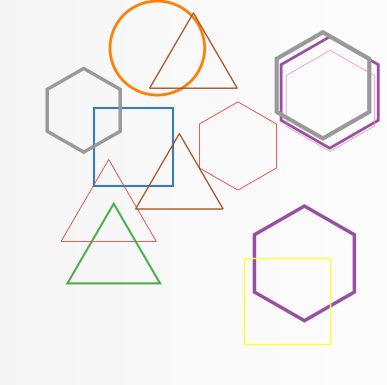[{"shape": "triangle", "thickness": 0.5, "radius": 0.71, "center": [0.28, 0.444]}, {"shape": "hexagon", "thickness": 0.5, "radius": 0.57, "center": [0.614, 0.621]}, {"shape": "square", "thickness": 1.5, "radius": 0.5, "center": [0.344, 0.618]}, {"shape": "triangle", "thickness": 1.5, "radius": 0.69, "center": [0.293, 0.333]}, {"shape": "hexagon", "thickness": 2.5, "radius": 0.74, "center": [0.786, 0.316]}, {"shape": "hexagon", "thickness": 2, "radius": 0.72, "center": [0.851, 0.76]}, {"shape": "circle", "thickness": 2, "radius": 0.61, "center": [0.406, 0.875]}, {"shape": "square", "thickness": 1, "radius": 0.56, "center": [0.741, 0.219]}, {"shape": "triangle", "thickness": 1, "radius": 0.65, "center": [0.499, 0.836]}, {"shape": "triangle", "thickness": 1, "radius": 0.65, "center": [0.463, 0.522]}, {"shape": "hexagon", "thickness": 0.5, "radius": 0.66, "center": [0.852, 0.738]}, {"shape": "hexagon", "thickness": 3, "radius": 0.69, "center": [0.833, 0.778]}, {"shape": "hexagon", "thickness": 2.5, "radius": 0.54, "center": [0.216, 0.713]}]